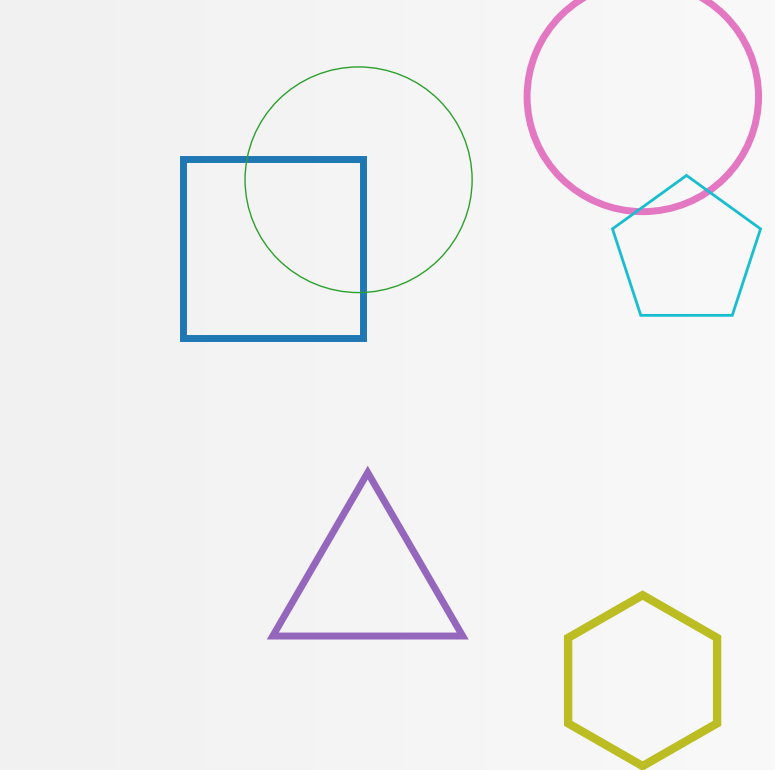[{"shape": "square", "thickness": 2.5, "radius": 0.58, "center": [0.352, 0.678]}, {"shape": "circle", "thickness": 0.5, "radius": 0.73, "center": [0.463, 0.767]}, {"shape": "triangle", "thickness": 2.5, "radius": 0.71, "center": [0.474, 0.245]}, {"shape": "circle", "thickness": 2.5, "radius": 0.75, "center": [0.829, 0.874]}, {"shape": "hexagon", "thickness": 3, "radius": 0.55, "center": [0.829, 0.116]}, {"shape": "pentagon", "thickness": 1, "radius": 0.5, "center": [0.886, 0.672]}]